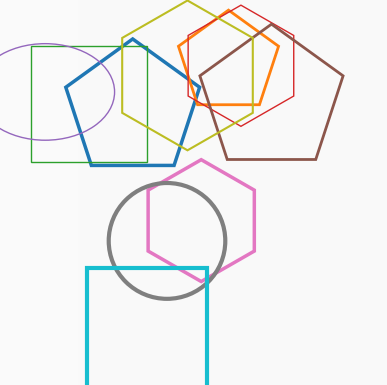[{"shape": "pentagon", "thickness": 2.5, "radius": 0.91, "center": [0.342, 0.717]}, {"shape": "pentagon", "thickness": 2, "radius": 0.68, "center": [0.59, 0.838]}, {"shape": "square", "thickness": 1, "radius": 0.75, "center": [0.23, 0.73]}, {"shape": "hexagon", "thickness": 1, "radius": 0.79, "center": [0.622, 0.829]}, {"shape": "oval", "thickness": 1, "radius": 0.9, "center": [0.117, 0.761]}, {"shape": "pentagon", "thickness": 2, "radius": 0.97, "center": [0.701, 0.743]}, {"shape": "hexagon", "thickness": 2.5, "radius": 0.79, "center": [0.519, 0.427]}, {"shape": "circle", "thickness": 3, "radius": 0.75, "center": [0.431, 0.374]}, {"shape": "hexagon", "thickness": 1.5, "radius": 0.97, "center": [0.484, 0.804]}, {"shape": "square", "thickness": 3, "radius": 0.78, "center": [0.379, 0.149]}]